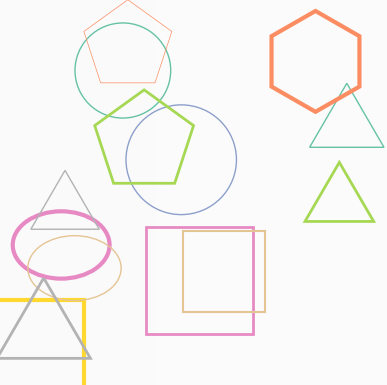[{"shape": "triangle", "thickness": 1, "radius": 0.55, "center": [0.895, 0.673]}, {"shape": "circle", "thickness": 1, "radius": 0.62, "center": [0.317, 0.817]}, {"shape": "pentagon", "thickness": 0.5, "radius": 0.6, "center": [0.33, 0.881]}, {"shape": "hexagon", "thickness": 3, "radius": 0.65, "center": [0.814, 0.841]}, {"shape": "circle", "thickness": 1, "radius": 0.71, "center": [0.468, 0.585]}, {"shape": "oval", "thickness": 3, "radius": 0.62, "center": [0.158, 0.364]}, {"shape": "square", "thickness": 2, "radius": 0.69, "center": [0.514, 0.271]}, {"shape": "pentagon", "thickness": 2, "radius": 0.67, "center": [0.372, 0.632]}, {"shape": "triangle", "thickness": 2, "radius": 0.51, "center": [0.876, 0.476]}, {"shape": "square", "thickness": 3, "radius": 0.56, "center": [0.106, 0.109]}, {"shape": "oval", "thickness": 1, "radius": 0.6, "center": [0.192, 0.304]}, {"shape": "square", "thickness": 1.5, "radius": 0.53, "center": [0.579, 0.295]}, {"shape": "triangle", "thickness": 1, "radius": 0.51, "center": [0.168, 0.455]}, {"shape": "triangle", "thickness": 2, "radius": 0.7, "center": [0.113, 0.139]}]